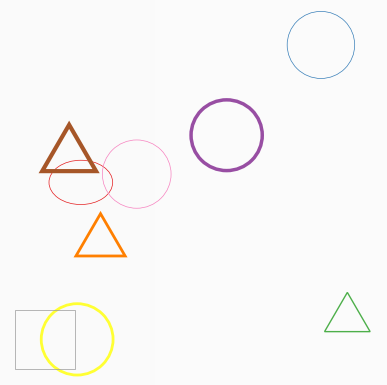[{"shape": "oval", "thickness": 0.5, "radius": 0.41, "center": [0.209, 0.526]}, {"shape": "circle", "thickness": 0.5, "radius": 0.44, "center": [0.828, 0.883]}, {"shape": "triangle", "thickness": 1, "radius": 0.34, "center": [0.896, 0.173]}, {"shape": "circle", "thickness": 2.5, "radius": 0.46, "center": [0.585, 0.649]}, {"shape": "triangle", "thickness": 2, "radius": 0.37, "center": [0.259, 0.372]}, {"shape": "circle", "thickness": 2, "radius": 0.46, "center": [0.199, 0.119]}, {"shape": "triangle", "thickness": 3, "radius": 0.4, "center": [0.178, 0.596]}, {"shape": "circle", "thickness": 0.5, "radius": 0.44, "center": [0.353, 0.548]}, {"shape": "square", "thickness": 0.5, "radius": 0.39, "center": [0.116, 0.118]}]